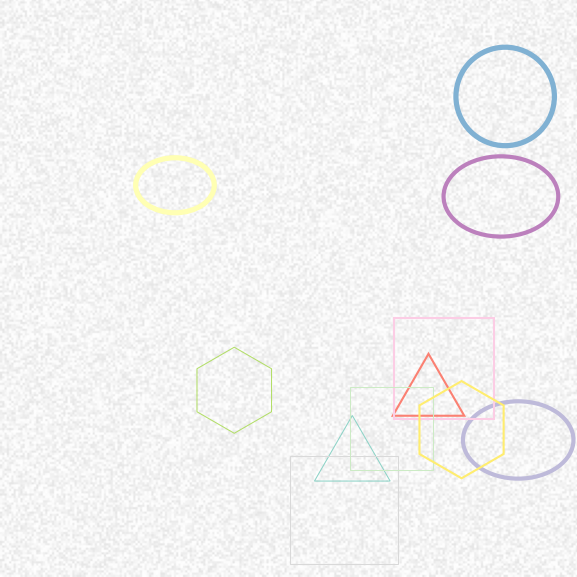[{"shape": "triangle", "thickness": 0.5, "radius": 0.38, "center": [0.61, 0.204]}, {"shape": "oval", "thickness": 2.5, "radius": 0.34, "center": [0.303, 0.678]}, {"shape": "oval", "thickness": 2, "radius": 0.48, "center": [0.897, 0.237]}, {"shape": "triangle", "thickness": 1, "radius": 0.36, "center": [0.742, 0.315]}, {"shape": "circle", "thickness": 2.5, "radius": 0.43, "center": [0.875, 0.832]}, {"shape": "hexagon", "thickness": 0.5, "radius": 0.37, "center": [0.406, 0.323]}, {"shape": "square", "thickness": 1, "radius": 0.44, "center": [0.769, 0.361]}, {"shape": "square", "thickness": 0.5, "radius": 0.47, "center": [0.596, 0.116]}, {"shape": "oval", "thickness": 2, "radius": 0.5, "center": [0.867, 0.659]}, {"shape": "square", "thickness": 0.5, "radius": 0.36, "center": [0.678, 0.258]}, {"shape": "hexagon", "thickness": 1, "radius": 0.42, "center": [0.799, 0.255]}]